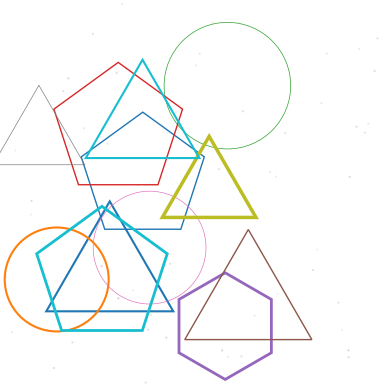[{"shape": "pentagon", "thickness": 1, "radius": 0.84, "center": [0.371, 0.541]}, {"shape": "triangle", "thickness": 1.5, "radius": 0.95, "center": [0.285, 0.287]}, {"shape": "circle", "thickness": 1.5, "radius": 0.67, "center": [0.147, 0.274]}, {"shape": "circle", "thickness": 0.5, "radius": 0.82, "center": [0.591, 0.778]}, {"shape": "pentagon", "thickness": 1, "radius": 0.88, "center": [0.307, 0.662]}, {"shape": "hexagon", "thickness": 2, "radius": 0.69, "center": [0.585, 0.153]}, {"shape": "triangle", "thickness": 1, "radius": 0.95, "center": [0.645, 0.213]}, {"shape": "circle", "thickness": 0.5, "radius": 0.73, "center": [0.389, 0.357]}, {"shape": "triangle", "thickness": 0.5, "radius": 0.69, "center": [0.101, 0.641]}, {"shape": "triangle", "thickness": 2.5, "radius": 0.7, "center": [0.543, 0.505]}, {"shape": "triangle", "thickness": 1.5, "radius": 0.85, "center": [0.37, 0.675]}, {"shape": "pentagon", "thickness": 2, "radius": 0.89, "center": [0.265, 0.286]}]